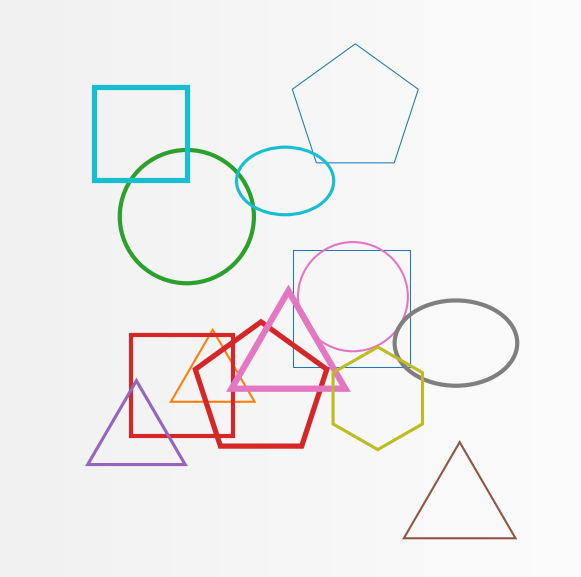[{"shape": "square", "thickness": 0.5, "radius": 0.51, "center": [0.605, 0.465]}, {"shape": "pentagon", "thickness": 0.5, "radius": 0.57, "center": [0.611, 0.809]}, {"shape": "triangle", "thickness": 1, "radius": 0.42, "center": [0.366, 0.345]}, {"shape": "circle", "thickness": 2, "radius": 0.58, "center": [0.321, 0.624]}, {"shape": "square", "thickness": 2, "radius": 0.44, "center": [0.313, 0.332]}, {"shape": "pentagon", "thickness": 2.5, "radius": 0.59, "center": [0.449, 0.323]}, {"shape": "triangle", "thickness": 1.5, "radius": 0.48, "center": [0.235, 0.243]}, {"shape": "triangle", "thickness": 1, "radius": 0.55, "center": [0.791, 0.123]}, {"shape": "circle", "thickness": 1, "radius": 0.47, "center": [0.607, 0.485]}, {"shape": "triangle", "thickness": 3, "radius": 0.57, "center": [0.496, 0.383]}, {"shape": "oval", "thickness": 2, "radius": 0.53, "center": [0.784, 0.405]}, {"shape": "hexagon", "thickness": 1.5, "radius": 0.44, "center": [0.65, 0.309]}, {"shape": "square", "thickness": 2.5, "radius": 0.4, "center": [0.241, 0.768]}, {"shape": "oval", "thickness": 1.5, "radius": 0.42, "center": [0.491, 0.686]}]